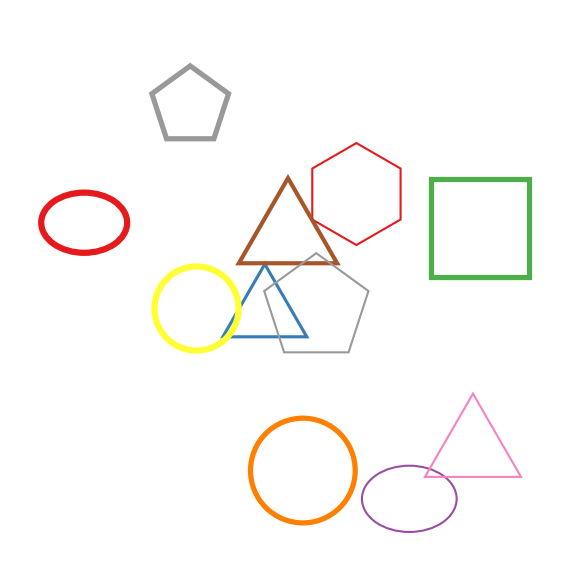[{"shape": "hexagon", "thickness": 1, "radius": 0.44, "center": [0.617, 0.663]}, {"shape": "oval", "thickness": 3, "radius": 0.37, "center": [0.146, 0.613]}, {"shape": "triangle", "thickness": 1.5, "radius": 0.42, "center": [0.459, 0.458]}, {"shape": "square", "thickness": 2.5, "radius": 0.42, "center": [0.831, 0.604]}, {"shape": "oval", "thickness": 1, "radius": 0.41, "center": [0.709, 0.135]}, {"shape": "circle", "thickness": 2.5, "radius": 0.45, "center": [0.524, 0.184]}, {"shape": "circle", "thickness": 3, "radius": 0.36, "center": [0.34, 0.465]}, {"shape": "triangle", "thickness": 2, "radius": 0.49, "center": [0.499, 0.592]}, {"shape": "triangle", "thickness": 1, "radius": 0.48, "center": [0.819, 0.221]}, {"shape": "pentagon", "thickness": 1, "radius": 0.47, "center": [0.548, 0.466]}, {"shape": "pentagon", "thickness": 2.5, "radius": 0.35, "center": [0.329, 0.815]}]